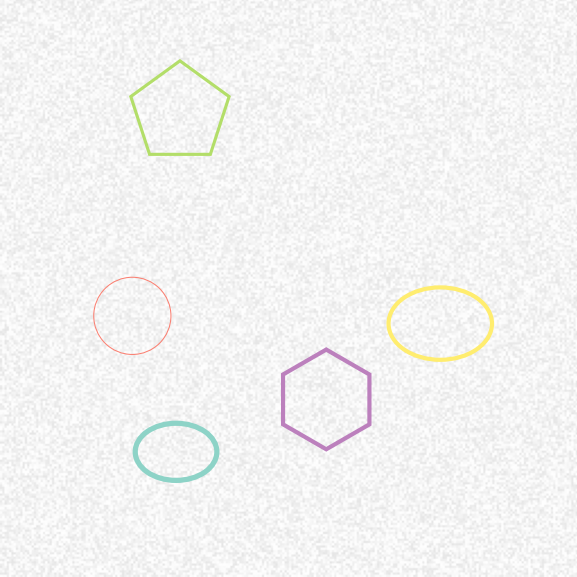[{"shape": "oval", "thickness": 2.5, "radius": 0.35, "center": [0.305, 0.217]}, {"shape": "circle", "thickness": 0.5, "radius": 0.33, "center": [0.229, 0.452]}, {"shape": "pentagon", "thickness": 1.5, "radius": 0.45, "center": [0.312, 0.804]}, {"shape": "hexagon", "thickness": 2, "radius": 0.43, "center": [0.565, 0.307]}, {"shape": "oval", "thickness": 2, "radius": 0.45, "center": [0.762, 0.439]}]